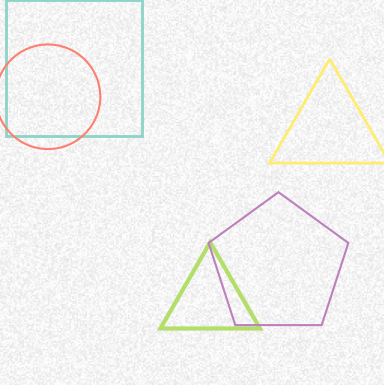[{"shape": "square", "thickness": 2, "radius": 0.89, "center": [0.192, 0.824]}, {"shape": "circle", "thickness": 1.5, "radius": 0.68, "center": [0.125, 0.749]}, {"shape": "triangle", "thickness": 3, "radius": 0.75, "center": [0.546, 0.221]}, {"shape": "pentagon", "thickness": 1.5, "radius": 0.95, "center": [0.723, 0.31]}, {"shape": "triangle", "thickness": 2, "radius": 0.9, "center": [0.856, 0.667]}]